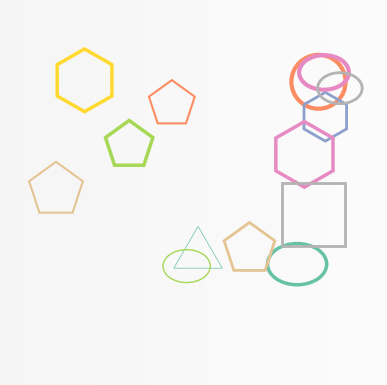[{"shape": "triangle", "thickness": 0.5, "radius": 0.36, "center": [0.511, 0.34]}, {"shape": "oval", "thickness": 2.5, "radius": 0.38, "center": [0.767, 0.314]}, {"shape": "circle", "thickness": 3, "radius": 0.35, "center": [0.822, 0.788]}, {"shape": "pentagon", "thickness": 1.5, "radius": 0.31, "center": [0.443, 0.73]}, {"shape": "hexagon", "thickness": 2, "radius": 0.32, "center": [0.839, 0.697]}, {"shape": "oval", "thickness": 3, "radius": 0.32, "center": [0.836, 0.812]}, {"shape": "hexagon", "thickness": 2.5, "radius": 0.43, "center": [0.786, 0.599]}, {"shape": "pentagon", "thickness": 2.5, "radius": 0.32, "center": [0.333, 0.623]}, {"shape": "oval", "thickness": 1, "radius": 0.31, "center": [0.482, 0.309]}, {"shape": "hexagon", "thickness": 2.5, "radius": 0.41, "center": [0.218, 0.791]}, {"shape": "pentagon", "thickness": 2, "radius": 0.34, "center": [0.644, 0.353]}, {"shape": "pentagon", "thickness": 1.5, "radius": 0.36, "center": [0.144, 0.507]}, {"shape": "square", "thickness": 2, "radius": 0.41, "center": [0.809, 0.443]}, {"shape": "oval", "thickness": 2, "radius": 0.29, "center": [0.877, 0.771]}]